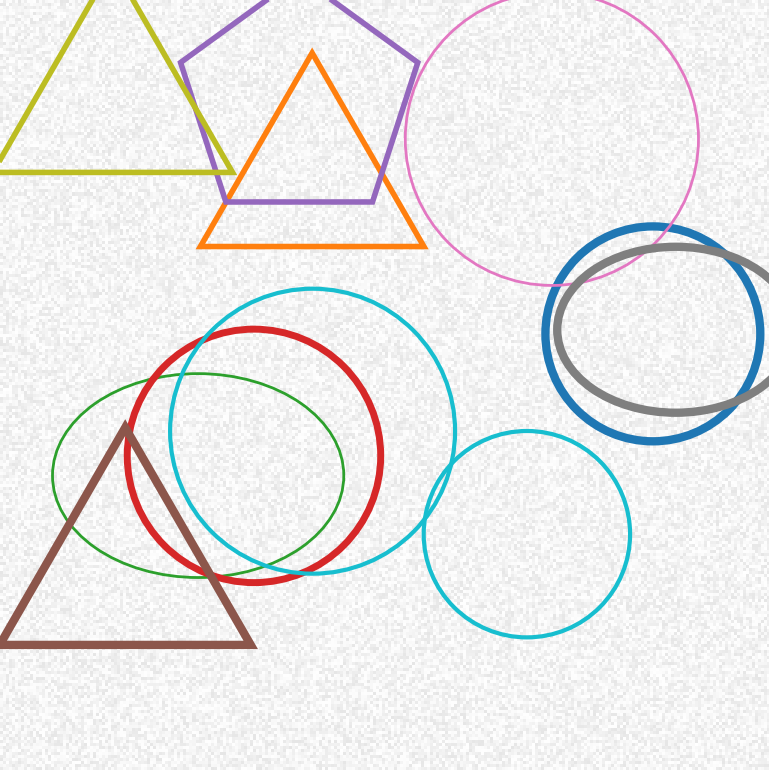[{"shape": "circle", "thickness": 3, "radius": 0.7, "center": [0.848, 0.566]}, {"shape": "triangle", "thickness": 2, "radius": 0.84, "center": [0.405, 0.764]}, {"shape": "oval", "thickness": 1, "radius": 0.95, "center": [0.257, 0.382]}, {"shape": "circle", "thickness": 2.5, "radius": 0.82, "center": [0.33, 0.408]}, {"shape": "pentagon", "thickness": 2, "radius": 0.81, "center": [0.389, 0.869]}, {"shape": "triangle", "thickness": 3, "radius": 0.94, "center": [0.163, 0.257]}, {"shape": "circle", "thickness": 1, "radius": 0.95, "center": [0.717, 0.82]}, {"shape": "oval", "thickness": 3, "radius": 0.77, "center": [0.878, 0.572]}, {"shape": "triangle", "thickness": 2, "radius": 0.9, "center": [0.146, 0.866]}, {"shape": "circle", "thickness": 1.5, "radius": 0.93, "center": [0.406, 0.44]}, {"shape": "circle", "thickness": 1.5, "radius": 0.67, "center": [0.684, 0.306]}]